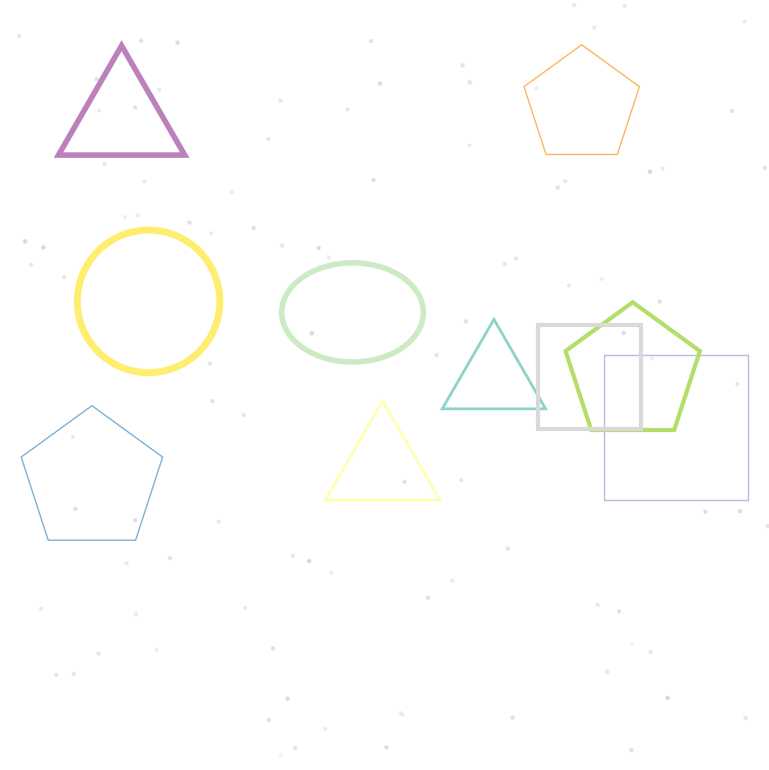[{"shape": "triangle", "thickness": 1, "radius": 0.39, "center": [0.641, 0.508]}, {"shape": "triangle", "thickness": 1, "radius": 0.43, "center": [0.497, 0.393]}, {"shape": "square", "thickness": 0.5, "radius": 0.47, "center": [0.878, 0.445]}, {"shape": "pentagon", "thickness": 0.5, "radius": 0.48, "center": [0.119, 0.377]}, {"shape": "pentagon", "thickness": 0.5, "radius": 0.39, "center": [0.755, 0.863]}, {"shape": "pentagon", "thickness": 1.5, "radius": 0.46, "center": [0.822, 0.516]}, {"shape": "square", "thickness": 1.5, "radius": 0.34, "center": [0.766, 0.51]}, {"shape": "triangle", "thickness": 2, "radius": 0.47, "center": [0.158, 0.846]}, {"shape": "oval", "thickness": 2, "radius": 0.46, "center": [0.458, 0.594]}, {"shape": "circle", "thickness": 2.5, "radius": 0.46, "center": [0.193, 0.609]}]